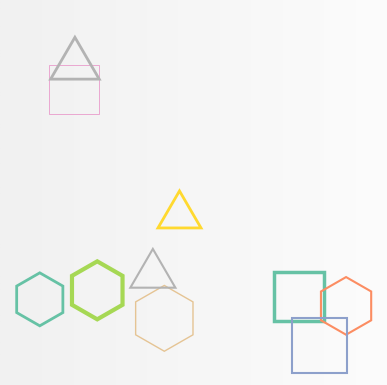[{"shape": "hexagon", "thickness": 2, "radius": 0.34, "center": [0.103, 0.223]}, {"shape": "square", "thickness": 2.5, "radius": 0.32, "center": [0.772, 0.23]}, {"shape": "hexagon", "thickness": 1.5, "radius": 0.37, "center": [0.893, 0.205]}, {"shape": "square", "thickness": 1.5, "radius": 0.36, "center": [0.824, 0.103]}, {"shape": "square", "thickness": 0.5, "radius": 0.32, "center": [0.192, 0.767]}, {"shape": "hexagon", "thickness": 3, "radius": 0.38, "center": [0.251, 0.246]}, {"shape": "triangle", "thickness": 2, "radius": 0.32, "center": [0.463, 0.44]}, {"shape": "hexagon", "thickness": 1, "radius": 0.43, "center": [0.424, 0.173]}, {"shape": "triangle", "thickness": 1.5, "radius": 0.34, "center": [0.394, 0.286]}, {"shape": "triangle", "thickness": 2, "radius": 0.36, "center": [0.193, 0.831]}]